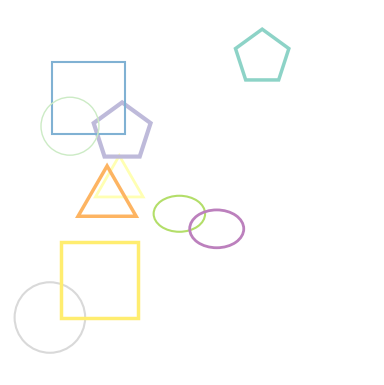[{"shape": "pentagon", "thickness": 2.5, "radius": 0.36, "center": [0.681, 0.851]}, {"shape": "triangle", "thickness": 2, "radius": 0.36, "center": [0.31, 0.524]}, {"shape": "pentagon", "thickness": 3, "radius": 0.39, "center": [0.317, 0.656]}, {"shape": "square", "thickness": 1.5, "radius": 0.47, "center": [0.23, 0.746]}, {"shape": "triangle", "thickness": 2.5, "radius": 0.44, "center": [0.278, 0.482]}, {"shape": "oval", "thickness": 1.5, "radius": 0.33, "center": [0.466, 0.445]}, {"shape": "circle", "thickness": 1.5, "radius": 0.46, "center": [0.13, 0.175]}, {"shape": "oval", "thickness": 2, "radius": 0.35, "center": [0.563, 0.406]}, {"shape": "circle", "thickness": 1, "radius": 0.38, "center": [0.182, 0.672]}, {"shape": "square", "thickness": 2.5, "radius": 0.5, "center": [0.259, 0.273]}]